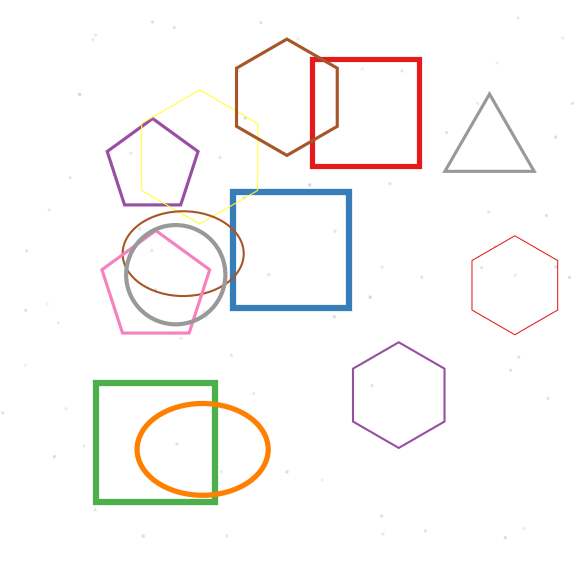[{"shape": "hexagon", "thickness": 0.5, "radius": 0.43, "center": [0.891, 0.505]}, {"shape": "square", "thickness": 2.5, "radius": 0.46, "center": [0.633, 0.804]}, {"shape": "square", "thickness": 3, "radius": 0.5, "center": [0.504, 0.566]}, {"shape": "square", "thickness": 3, "radius": 0.52, "center": [0.27, 0.233]}, {"shape": "pentagon", "thickness": 1.5, "radius": 0.41, "center": [0.264, 0.711]}, {"shape": "hexagon", "thickness": 1, "radius": 0.46, "center": [0.69, 0.315]}, {"shape": "oval", "thickness": 2.5, "radius": 0.57, "center": [0.351, 0.221]}, {"shape": "hexagon", "thickness": 0.5, "radius": 0.58, "center": [0.346, 0.727]}, {"shape": "oval", "thickness": 1, "radius": 0.52, "center": [0.317, 0.56]}, {"shape": "hexagon", "thickness": 1.5, "radius": 0.5, "center": [0.497, 0.831]}, {"shape": "pentagon", "thickness": 1.5, "radius": 0.49, "center": [0.27, 0.502]}, {"shape": "triangle", "thickness": 1.5, "radius": 0.45, "center": [0.848, 0.747]}, {"shape": "circle", "thickness": 2, "radius": 0.43, "center": [0.304, 0.523]}]